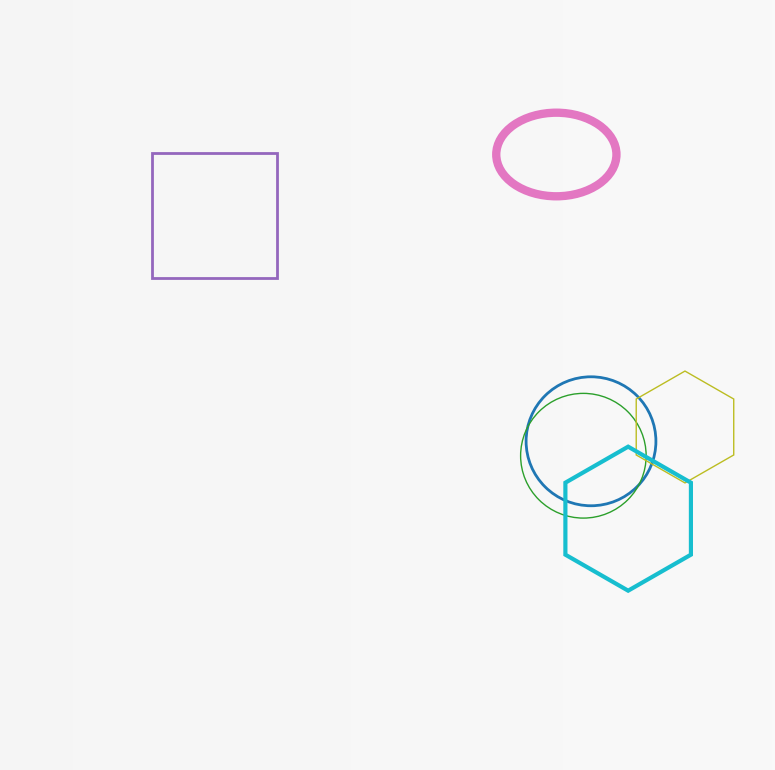[{"shape": "circle", "thickness": 1, "radius": 0.42, "center": [0.763, 0.427]}, {"shape": "circle", "thickness": 0.5, "radius": 0.4, "center": [0.753, 0.408]}, {"shape": "square", "thickness": 1, "radius": 0.41, "center": [0.277, 0.721]}, {"shape": "oval", "thickness": 3, "radius": 0.39, "center": [0.718, 0.799]}, {"shape": "hexagon", "thickness": 0.5, "radius": 0.36, "center": [0.884, 0.445]}, {"shape": "hexagon", "thickness": 1.5, "radius": 0.47, "center": [0.811, 0.326]}]